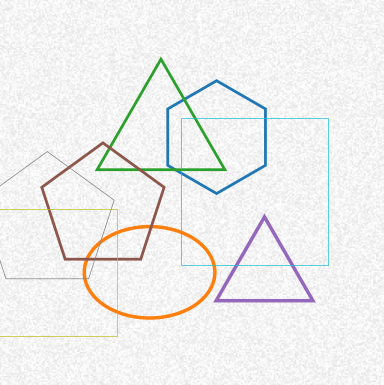[{"shape": "hexagon", "thickness": 2, "radius": 0.73, "center": [0.563, 0.644]}, {"shape": "oval", "thickness": 2.5, "radius": 0.85, "center": [0.388, 0.293]}, {"shape": "triangle", "thickness": 2, "radius": 0.96, "center": [0.418, 0.655]}, {"shape": "triangle", "thickness": 2.5, "radius": 0.73, "center": [0.687, 0.292]}, {"shape": "pentagon", "thickness": 2, "radius": 0.84, "center": [0.267, 0.462]}, {"shape": "pentagon", "thickness": 0.5, "radius": 0.91, "center": [0.123, 0.424]}, {"shape": "square", "thickness": 0.5, "radius": 0.83, "center": [0.139, 0.293]}, {"shape": "square", "thickness": 0.5, "radius": 0.96, "center": [0.661, 0.502]}]